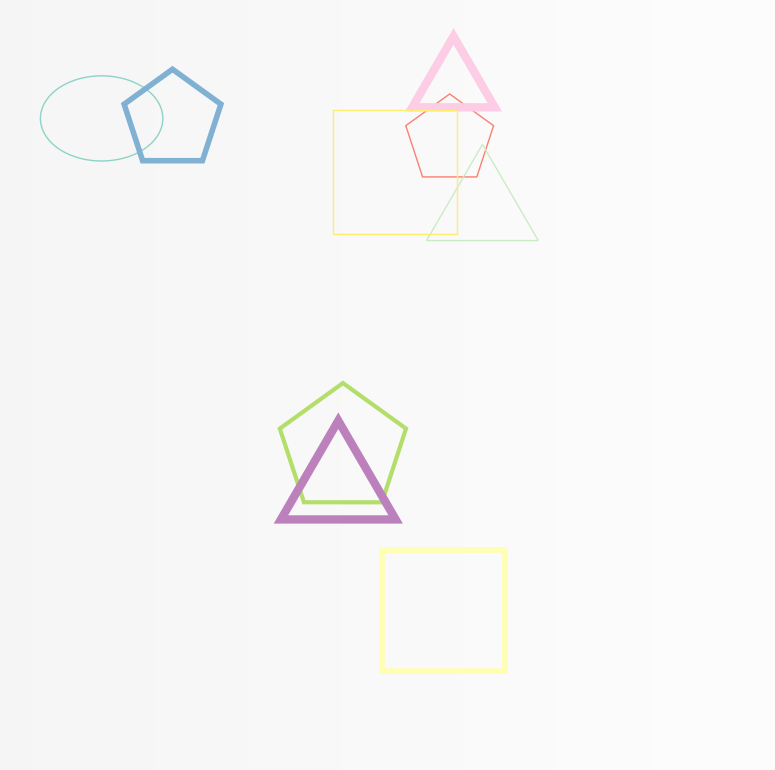[{"shape": "oval", "thickness": 0.5, "radius": 0.39, "center": [0.131, 0.846]}, {"shape": "square", "thickness": 2, "radius": 0.4, "center": [0.572, 0.207]}, {"shape": "pentagon", "thickness": 0.5, "radius": 0.3, "center": [0.58, 0.818]}, {"shape": "pentagon", "thickness": 2, "radius": 0.33, "center": [0.223, 0.844]}, {"shape": "pentagon", "thickness": 1.5, "radius": 0.43, "center": [0.442, 0.417]}, {"shape": "triangle", "thickness": 3, "radius": 0.31, "center": [0.585, 0.891]}, {"shape": "triangle", "thickness": 3, "radius": 0.43, "center": [0.436, 0.368]}, {"shape": "triangle", "thickness": 0.5, "radius": 0.42, "center": [0.622, 0.729]}, {"shape": "square", "thickness": 0.5, "radius": 0.4, "center": [0.509, 0.777]}]